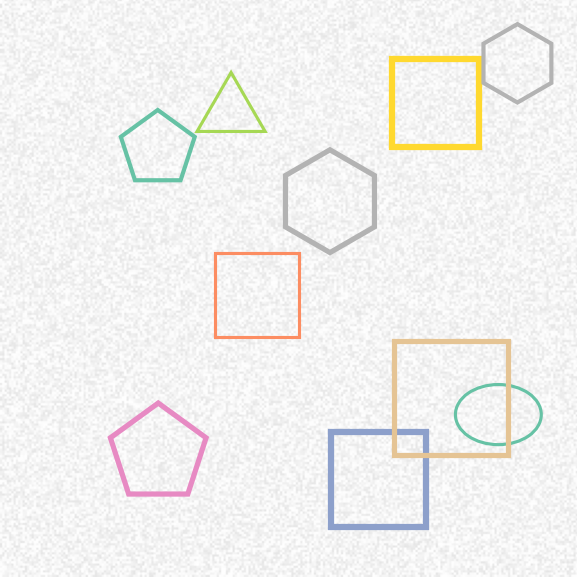[{"shape": "pentagon", "thickness": 2, "radius": 0.34, "center": [0.273, 0.741]}, {"shape": "oval", "thickness": 1.5, "radius": 0.37, "center": [0.863, 0.281]}, {"shape": "square", "thickness": 1.5, "radius": 0.36, "center": [0.445, 0.488]}, {"shape": "square", "thickness": 3, "radius": 0.41, "center": [0.655, 0.169]}, {"shape": "pentagon", "thickness": 2.5, "radius": 0.44, "center": [0.274, 0.214]}, {"shape": "triangle", "thickness": 1.5, "radius": 0.34, "center": [0.4, 0.806]}, {"shape": "square", "thickness": 3, "radius": 0.38, "center": [0.754, 0.821]}, {"shape": "square", "thickness": 2.5, "radius": 0.49, "center": [0.781, 0.31]}, {"shape": "hexagon", "thickness": 2, "radius": 0.34, "center": [0.896, 0.89]}, {"shape": "hexagon", "thickness": 2.5, "radius": 0.44, "center": [0.571, 0.651]}]